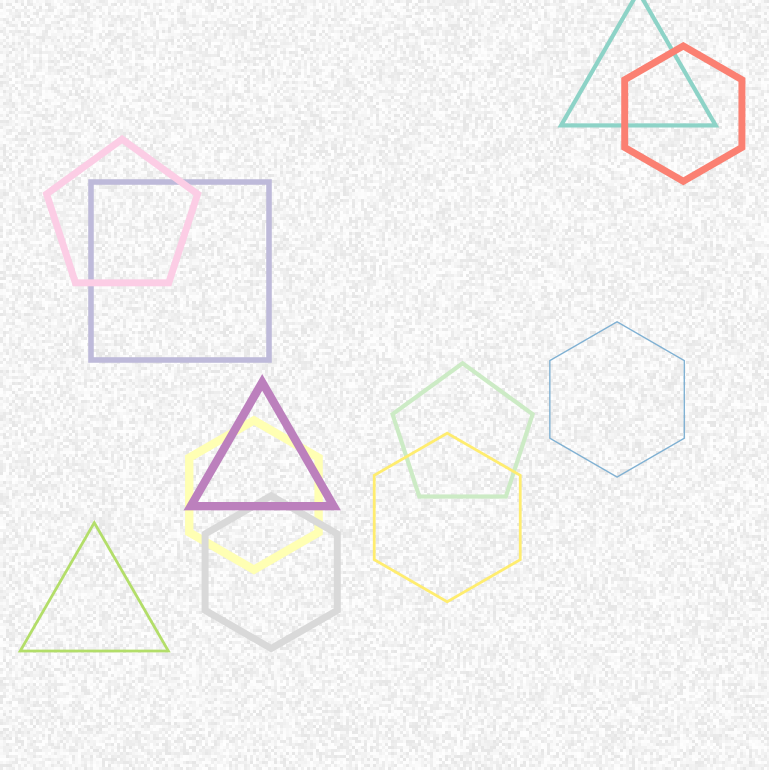[{"shape": "triangle", "thickness": 1.5, "radius": 0.58, "center": [0.829, 0.895]}, {"shape": "hexagon", "thickness": 3, "radius": 0.48, "center": [0.33, 0.357]}, {"shape": "square", "thickness": 2, "radius": 0.58, "center": [0.234, 0.648]}, {"shape": "hexagon", "thickness": 2.5, "radius": 0.44, "center": [0.887, 0.852]}, {"shape": "hexagon", "thickness": 0.5, "radius": 0.5, "center": [0.801, 0.481]}, {"shape": "triangle", "thickness": 1, "radius": 0.56, "center": [0.122, 0.21]}, {"shape": "pentagon", "thickness": 2.5, "radius": 0.52, "center": [0.159, 0.716]}, {"shape": "hexagon", "thickness": 2.5, "radius": 0.5, "center": [0.352, 0.257]}, {"shape": "triangle", "thickness": 3, "radius": 0.54, "center": [0.341, 0.396]}, {"shape": "pentagon", "thickness": 1.5, "radius": 0.48, "center": [0.601, 0.433]}, {"shape": "hexagon", "thickness": 1, "radius": 0.55, "center": [0.581, 0.328]}]